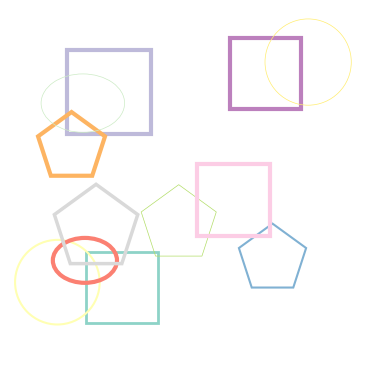[{"shape": "square", "thickness": 2, "radius": 0.46, "center": [0.316, 0.253]}, {"shape": "circle", "thickness": 1.5, "radius": 0.55, "center": [0.149, 0.267]}, {"shape": "square", "thickness": 3, "radius": 0.54, "center": [0.283, 0.76]}, {"shape": "oval", "thickness": 3, "radius": 0.42, "center": [0.221, 0.324]}, {"shape": "pentagon", "thickness": 1.5, "radius": 0.46, "center": [0.708, 0.327]}, {"shape": "pentagon", "thickness": 3, "radius": 0.46, "center": [0.186, 0.618]}, {"shape": "pentagon", "thickness": 0.5, "radius": 0.51, "center": [0.464, 0.418]}, {"shape": "square", "thickness": 3, "radius": 0.47, "center": [0.606, 0.48]}, {"shape": "pentagon", "thickness": 2.5, "radius": 0.57, "center": [0.25, 0.407]}, {"shape": "square", "thickness": 3, "radius": 0.46, "center": [0.689, 0.81]}, {"shape": "oval", "thickness": 0.5, "radius": 0.54, "center": [0.215, 0.732]}, {"shape": "circle", "thickness": 0.5, "radius": 0.56, "center": [0.8, 0.839]}]